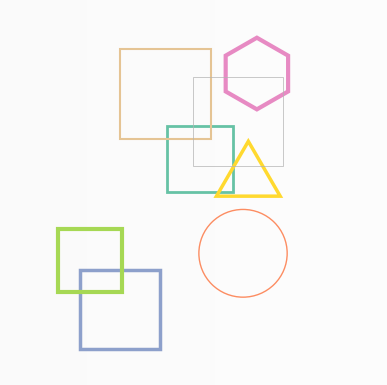[{"shape": "square", "thickness": 2, "radius": 0.43, "center": [0.516, 0.588]}, {"shape": "circle", "thickness": 1, "radius": 0.57, "center": [0.627, 0.342]}, {"shape": "square", "thickness": 2.5, "radius": 0.51, "center": [0.309, 0.196]}, {"shape": "hexagon", "thickness": 3, "radius": 0.47, "center": [0.663, 0.809]}, {"shape": "square", "thickness": 3, "radius": 0.41, "center": [0.232, 0.323]}, {"shape": "triangle", "thickness": 2.5, "radius": 0.47, "center": [0.641, 0.538]}, {"shape": "square", "thickness": 1.5, "radius": 0.58, "center": [0.428, 0.755]}, {"shape": "square", "thickness": 0.5, "radius": 0.58, "center": [0.614, 0.684]}]